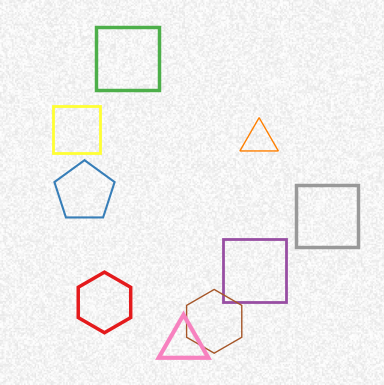[{"shape": "hexagon", "thickness": 2.5, "radius": 0.39, "center": [0.271, 0.214]}, {"shape": "pentagon", "thickness": 1.5, "radius": 0.41, "center": [0.22, 0.502]}, {"shape": "square", "thickness": 2.5, "radius": 0.41, "center": [0.331, 0.848]}, {"shape": "square", "thickness": 2, "radius": 0.41, "center": [0.661, 0.298]}, {"shape": "triangle", "thickness": 1, "radius": 0.29, "center": [0.673, 0.637]}, {"shape": "square", "thickness": 2, "radius": 0.31, "center": [0.198, 0.665]}, {"shape": "hexagon", "thickness": 1, "radius": 0.41, "center": [0.556, 0.165]}, {"shape": "triangle", "thickness": 3, "radius": 0.37, "center": [0.477, 0.108]}, {"shape": "square", "thickness": 2.5, "radius": 0.4, "center": [0.85, 0.439]}]